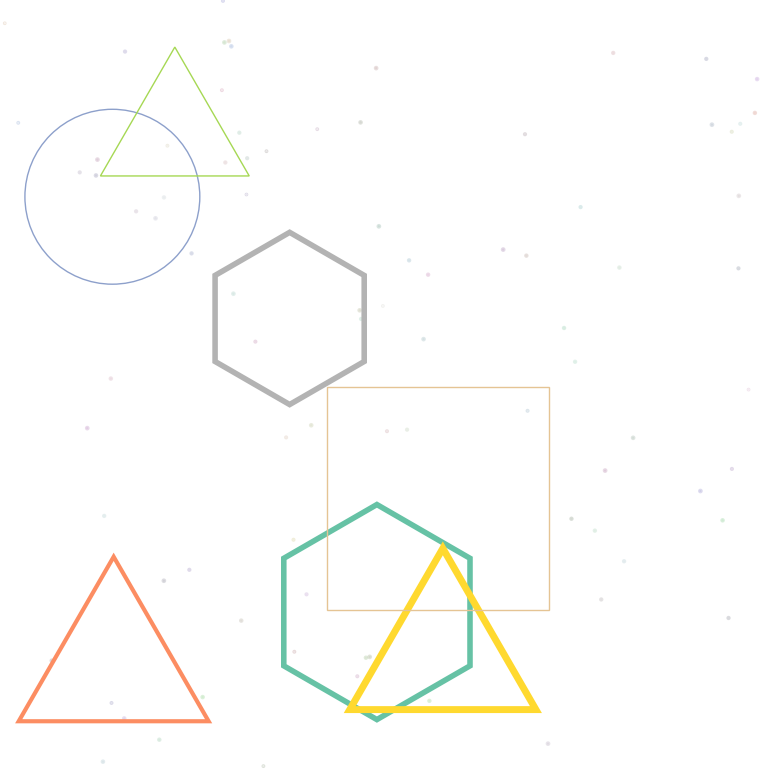[{"shape": "hexagon", "thickness": 2, "radius": 0.7, "center": [0.489, 0.205]}, {"shape": "triangle", "thickness": 1.5, "radius": 0.71, "center": [0.148, 0.135]}, {"shape": "circle", "thickness": 0.5, "radius": 0.57, "center": [0.146, 0.744]}, {"shape": "triangle", "thickness": 0.5, "radius": 0.56, "center": [0.227, 0.827]}, {"shape": "triangle", "thickness": 2.5, "radius": 0.7, "center": [0.575, 0.148]}, {"shape": "square", "thickness": 0.5, "radius": 0.72, "center": [0.569, 0.353]}, {"shape": "hexagon", "thickness": 2, "radius": 0.56, "center": [0.376, 0.586]}]